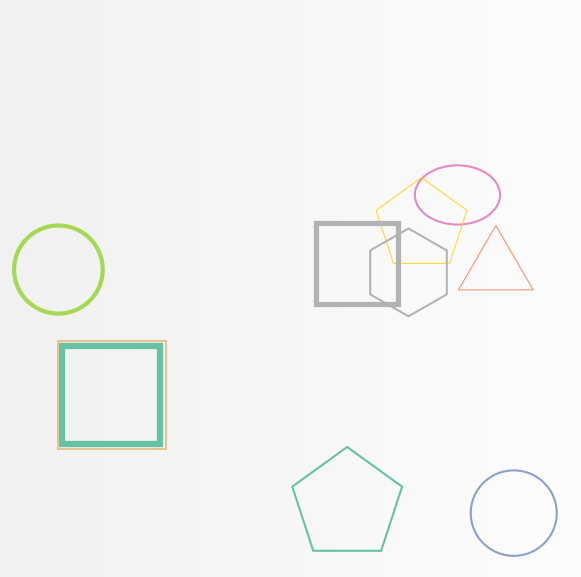[{"shape": "square", "thickness": 3, "radius": 0.42, "center": [0.191, 0.315]}, {"shape": "pentagon", "thickness": 1, "radius": 0.5, "center": [0.597, 0.126]}, {"shape": "triangle", "thickness": 0.5, "radius": 0.37, "center": [0.853, 0.534]}, {"shape": "circle", "thickness": 1, "radius": 0.37, "center": [0.884, 0.111]}, {"shape": "oval", "thickness": 1, "radius": 0.37, "center": [0.787, 0.662]}, {"shape": "circle", "thickness": 2, "radius": 0.38, "center": [0.1, 0.532]}, {"shape": "pentagon", "thickness": 0.5, "radius": 0.41, "center": [0.725, 0.609]}, {"shape": "square", "thickness": 1, "radius": 0.47, "center": [0.193, 0.316]}, {"shape": "square", "thickness": 2.5, "radius": 0.35, "center": [0.615, 0.543]}, {"shape": "hexagon", "thickness": 1, "radius": 0.38, "center": [0.703, 0.527]}]